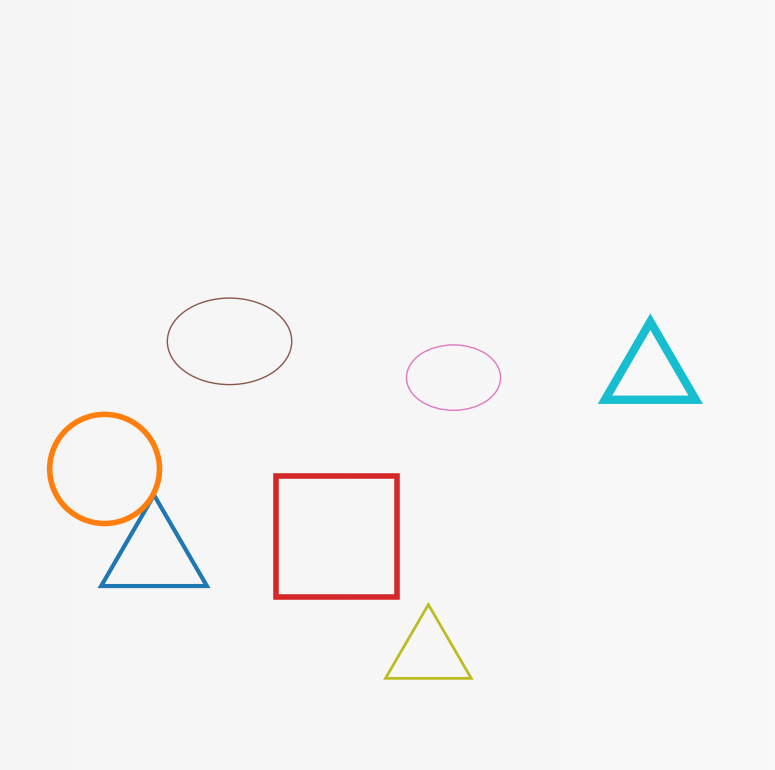[{"shape": "triangle", "thickness": 1.5, "radius": 0.39, "center": [0.199, 0.278]}, {"shape": "circle", "thickness": 2, "radius": 0.35, "center": [0.135, 0.391]}, {"shape": "square", "thickness": 2, "radius": 0.39, "center": [0.434, 0.303]}, {"shape": "oval", "thickness": 0.5, "radius": 0.4, "center": [0.296, 0.557]}, {"shape": "oval", "thickness": 0.5, "radius": 0.3, "center": [0.585, 0.51]}, {"shape": "triangle", "thickness": 1, "radius": 0.32, "center": [0.553, 0.151]}, {"shape": "triangle", "thickness": 3, "radius": 0.34, "center": [0.839, 0.515]}]